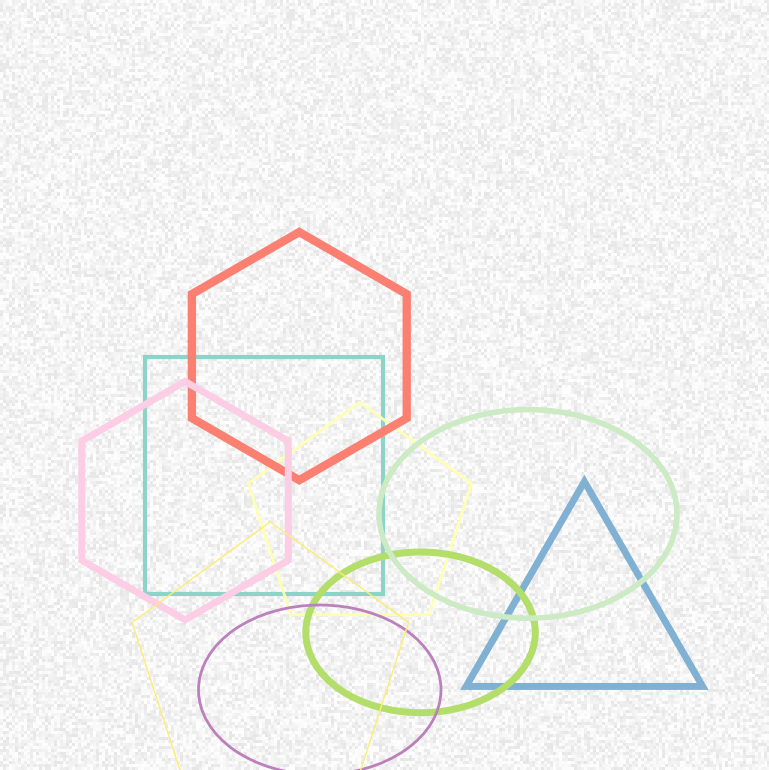[{"shape": "square", "thickness": 1.5, "radius": 0.77, "center": [0.343, 0.383]}, {"shape": "pentagon", "thickness": 1, "radius": 0.76, "center": [0.467, 0.325]}, {"shape": "hexagon", "thickness": 3, "radius": 0.81, "center": [0.389, 0.538]}, {"shape": "triangle", "thickness": 2.5, "radius": 0.89, "center": [0.759, 0.197]}, {"shape": "oval", "thickness": 2.5, "radius": 0.75, "center": [0.546, 0.179]}, {"shape": "hexagon", "thickness": 2.5, "radius": 0.77, "center": [0.24, 0.35]}, {"shape": "oval", "thickness": 1, "radius": 0.79, "center": [0.415, 0.104]}, {"shape": "oval", "thickness": 2, "radius": 0.97, "center": [0.686, 0.333]}, {"shape": "pentagon", "thickness": 0.5, "radius": 0.94, "center": [0.351, 0.133]}]